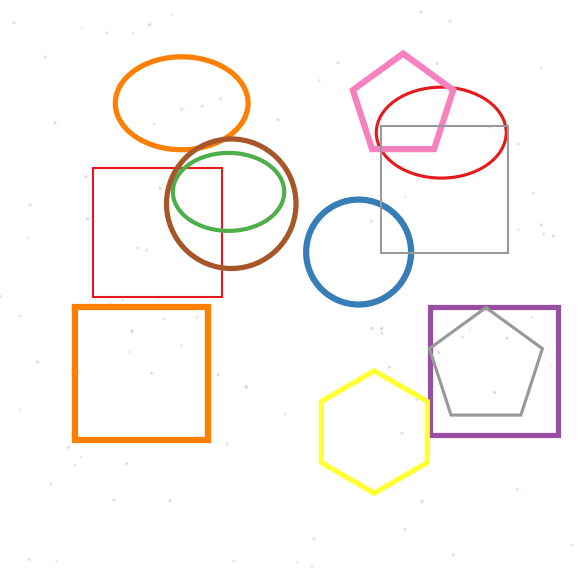[{"shape": "oval", "thickness": 1.5, "radius": 0.56, "center": [0.764, 0.769]}, {"shape": "square", "thickness": 1, "radius": 0.56, "center": [0.273, 0.597]}, {"shape": "circle", "thickness": 3, "radius": 0.45, "center": [0.621, 0.563]}, {"shape": "oval", "thickness": 2, "radius": 0.48, "center": [0.396, 0.667]}, {"shape": "square", "thickness": 2.5, "radius": 0.55, "center": [0.855, 0.357]}, {"shape": "oval", "thickness": 2.5, "radius": 0.57, "center": [0.315, 0.82]}, {"shape": "square", "thickness": 3, "radius": 0.57, "center": [0.245, 0.352]}, {"shape": "hexagon", "thickness": 2.5, "radius": 0.53, "center": [0.648, 0.251]}, {"shape": "circle", "thickness": 2.5, "radius": 0.56, "center": [0.4, 0.646]}, {"shape": "pentagon", "thickness": 3, "radius": 0.46, "center": [0.698, 0.815]}, {"shape": "pentagon", "thickness": 1.5, "radius": 0.51, "center": [0.841, 0.364]}, {"shape": "square", "thickness": 1, "radius": 0.55, "center": [0.77, 0.671]}]